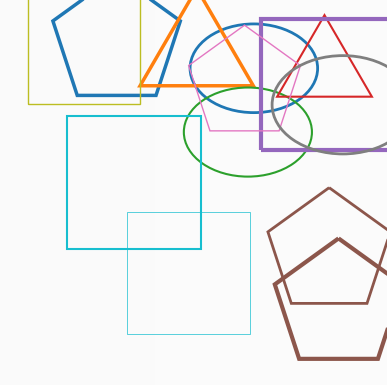[{"shape": "oval", "thickness": 2, "radius": 0.82, "center": [0.655, 0.823]}, {"shape": "pentagon", "thickness": 2.5, "radius": 0.86, "center": [0.301, 0.892]}, {"shape": "triangle", "thickness": 2.5, "radius": 0.84, "center": [0.508, 0.862]}, {"shape": "oval", "thickness": 1.5, "radius": 0.83, "center": [0.64, 0.657]}, {"shape": "triangle", "thickness": 1.5, "radius": 0.71, "center": [0.837, 0.819]}, {"shape": "square", "thickness": 3, "radius": 0.85, "center": [0.843, 0.781]}, {"shape": "pentagon", "thickness": 3, "radius": 0.86, "center": [0.874, 0.208]}, {"shape": "pentagon", "thickness": 2, "radius": 0.83, "center": [0.849, 0.346]}, {"shape": "pentagon", "thickness": 1, "radius": 0.76, "center": [0.631, 0.783]}, {"shape": "oval", "thickness": 2, "radius": 0.91, "center": [0.885, 0.728]}, {"shape": "square", "thickness": 1, "radius": 0.72, "center": [0.216, 0.875]}, {"shape": "square", "thickness": 0.5, "radius": 0.79, "center": [0.487, 0.29]}, {"shape": "square", "thickness": 1.5, "radius": 0.86, "center": [0.347, 0.526]}]